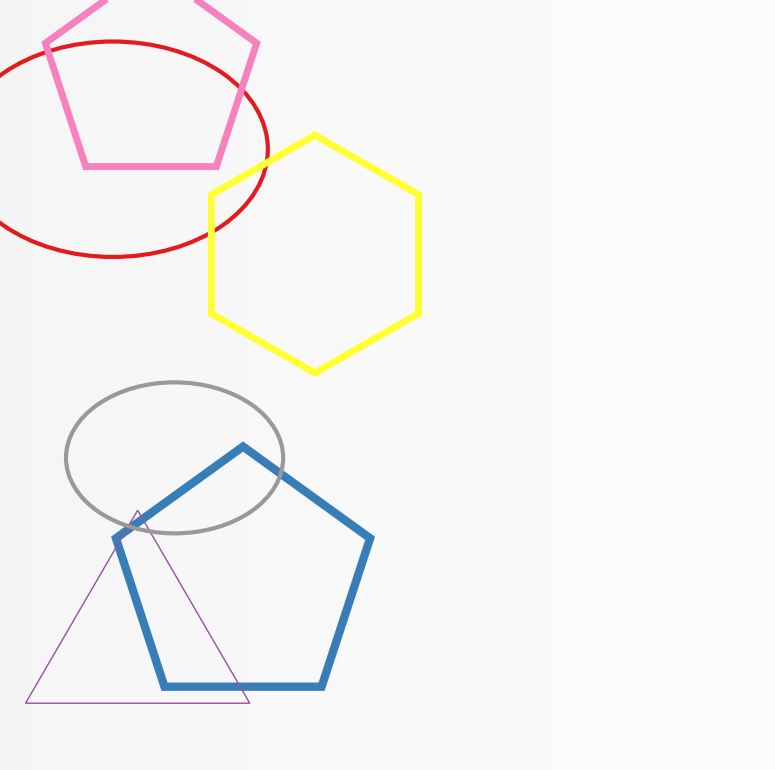[{"shape": "oval", "thickness": 1.5, "radius": 1.0, "center": [0.146, 0.806]}, {"shape": "pentagon", "thickness": 3, "radius": 0.86, "center": [0.314, 0.248]}, {"shape": "triangle", "thickness": 0.5, "radius": 0.84, "center": [0.178, 0.17]}, {"shape": "hexagon", "thickness": 2.5, "radius": 0.77, "center": [0.406, 0.67]}, {"shape": "pentagon", "thickness": 2.5, "radius": 0.72, "center": [0.195, 0.9]}, {"shape": "oval", "thickness": 1.5, "radius": 0.7, "center": [0.225, 0.405]}]